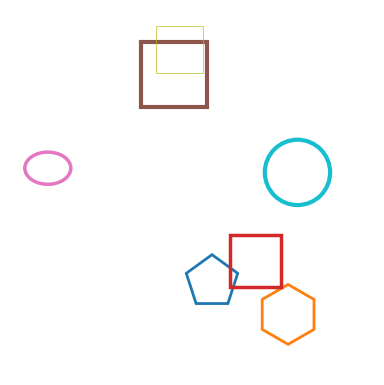[{"shape": "pentagon", "thickness": 2, "radius": 0.35, "center": [0.551, 0.268]}, {"shape": "hexagon", "thickness": 2, "radius": 0.39, "center": [0.748, 0.183]}, {"shape": "square", "thickness": 2.5, "radius": 0.33, "center": [0.663, 0.322]}, {"shape": "square", "thickness": 3, "radius": 0.43, "center": [0.452, 0.806]}, {"shape": "oval", "thickness": 2.5, "radius": 0.3, "center": [0.124, 0.563]}, {"shape": "square", "thickness": 0.5, "radius": 0.3, "center": [0.466, 0.872]}, {"shape": "circle", "thickness": 3, "radius": 0.42, "center": [0.773, 0.552]}]